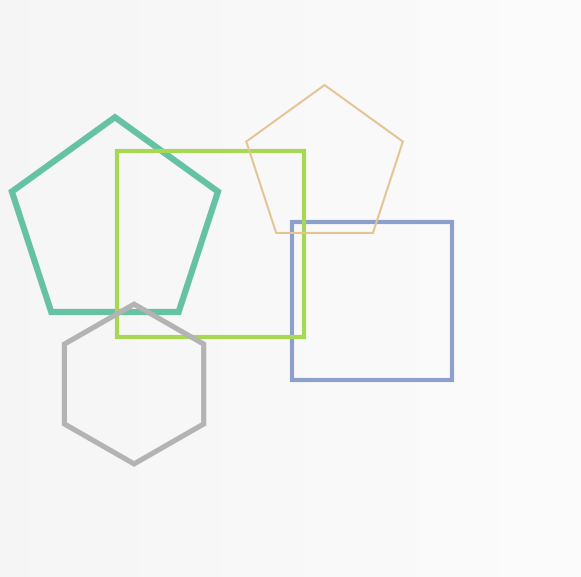[{"shape": "pentagon", "thickness": 3, "radius": 0.93, "center": [0.198, 0.61]}, {"shape": "square", "thickness": 2, "radius": 0.68, "center": [0.64, 0.478]}, {"shape": "square", "thickness": 2, "radius": 0.8, "center": [0.362, 0.577]}, {"shape": "pentagon", "thickness": 1, "radius": 0.71, "center": [0.558, 0.71]}, {"shape": "hexagon", "thickness": 2.5, "radius": 0.69, "center": [0.231, 0.334]}]